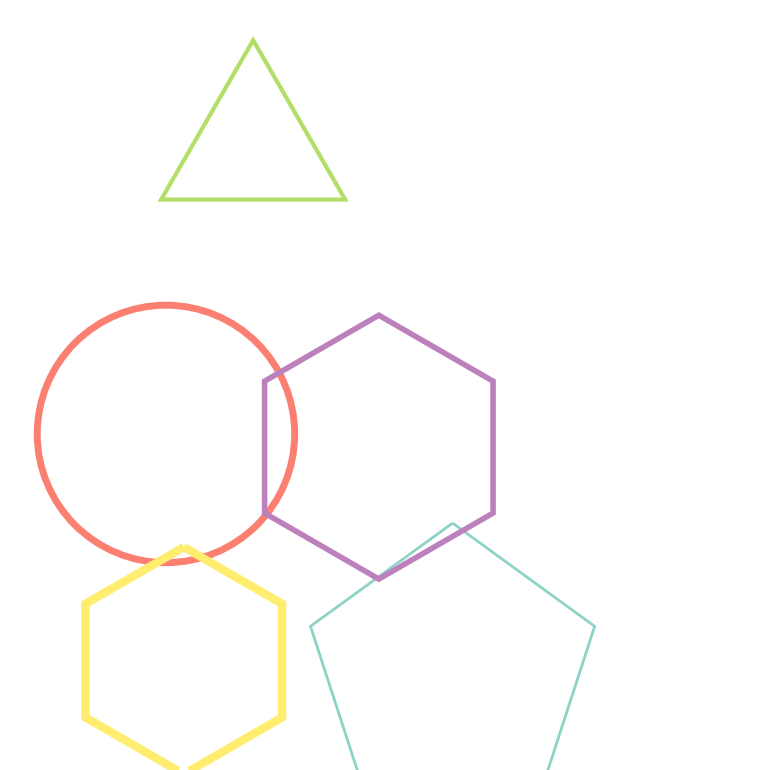[{"shape": "pentagon", "thickness": 1, "radius": 0.97, "center": [0.588, 0.127]}, {"shape": "circle", "thickness": 2.5, "radius": 0.84, "center": [0.216, 0.436]}, {"shape": "triangle", "thickness": 1.5, "radius": 0.69, "center": [0.329, 0.81]}, {"shape": "hexagon", "thickness": 2, "radius": 0.86, "center": [0.492, 0.419]}, {"shape": "hexagon", "thickness": 3, "radius": 0.74, "center": [0.239, 0.142]}]